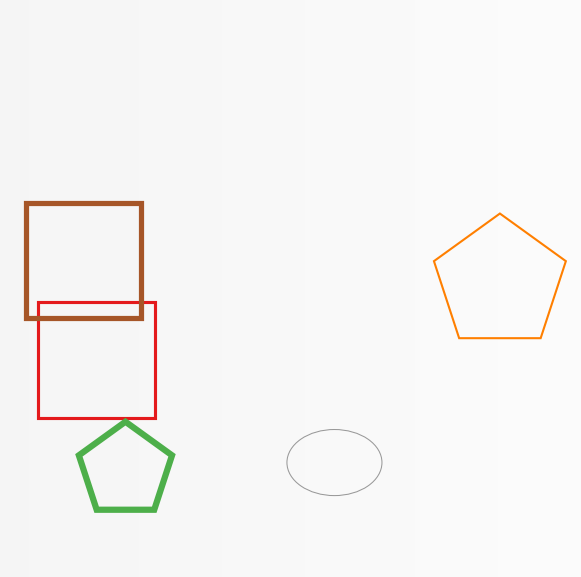[{"shape": "square", "thickness": 1.5, "radius": 0.5, "center": [0.165, 0.375]}, {"shape": "pentagon", "thickness": 3, "radius": 0.42, "center": [0.216, 0.185]}, {"shape": "pentagon", "thickness": 1, "radius": 0.6, "center": [0.86, 0.51]}, {"shape": "square", "thickness": 2.5, "radius": 0.5, "center": [0.144, 0.548]}, {"shape": "oval", "thickness": 0.5, "radius": 0.41, "center": [0.575, 0.198]}]